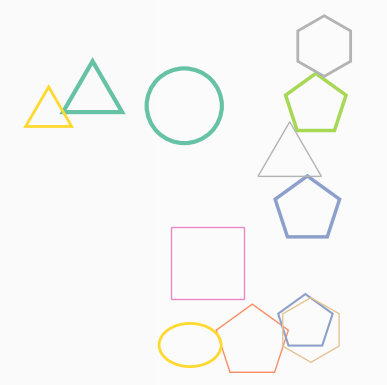[{"shape": "circle", "thickness": 3, "radius": 0.49, "center": [0.476, 0.725]}, {"shape": "triangle", "thickness": 3, "radius": 0.44, "center": [0.239, 0.753]}, {"shape": "pentagon", "thickness": 1, "radius": 0.49, "center": [0.651, 0.112]}, {"shape": "pentagon", "thickness": 1.5, "radius": 0.37, "center": [0.788, 0.162]}, {"shape": "pentagon", "thickness": 2.5, "radius": 0.44, "center": [0.793, 0.455]}, {"shape": "square", "thickness": 1, "radius": 0.47, "center": [0.535, 0.316]}, {"shape": "pentagon", "thickness": 2.5, "radius": 0.41, "center": [0.815, 0.727]}, {"shape": "triangle", "thickness": 2, "radius": 0.34, "center": [0.126, 0.706]}, {"shape": "oval", "thickness": 2, "radius": 0.4, "center": [0.491, 0.104]}, {"shape": "hexagon", "thickness": 1, "radius": 0.42, "center": [0.802, 0.143]}, {"shape": "hexagon", "thickness": 2, "radius": 0.39, "center": [0.837, 0.88]}, {"shape": "triangle", "thickness": 1, "radius": 0.47, "center": [0.748, 0.589]}]